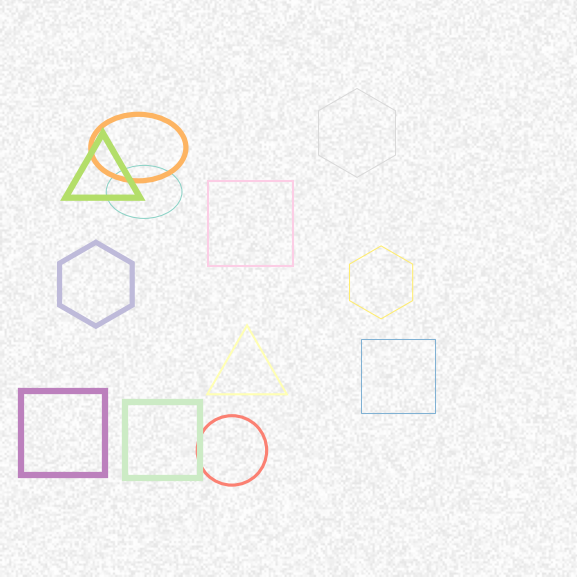[{"shape": "oval", "thickness": 0.5, "radius": 0.33, "center": [0.25, 0.667]}, {"shape": "triangle", "thickness": 1, "radius": 0.4, "center": [0.428, 0.356]}, {"shape": "hexagon", "thickness": 2.5, "radius": 0.36, "center": [0.166, 0.507]}, {"shape": "circle", "thickness": 1.5, "radius": 0.3, "center": [0.402, 0.219]}, {"shape": "square", "thickness": 0.5, "radius": 0.32, "center": [0.69, 0.348]}, {"shape": "oval", "thickness": 2.5, "radius": 0.41, "center": [0.24, 0.744]}, {"shape": "triangle", "thickness": 3, "radius": 0.37, "center": [0.178, 0.694]}, {"shape": "square", "thickness": 1, "radius": 0.37, "center": [0.434, 0.612]}, {"shape": "hexagon", "thickness": 0.5, "radius": 0.38, "center": [0.618, 0.769]}, {"shape": "square", "thickness": 3, "radius": 0.37, "center": [0.109, 0.25]}, {"shape": "square", "thickness": 3, "radius": 0.33, "center": [0.282, 0.237]}, {"shape": "hexagon", "thickness": 0.5, "radius": 0.32, "center": [0.66, 0.51]}]